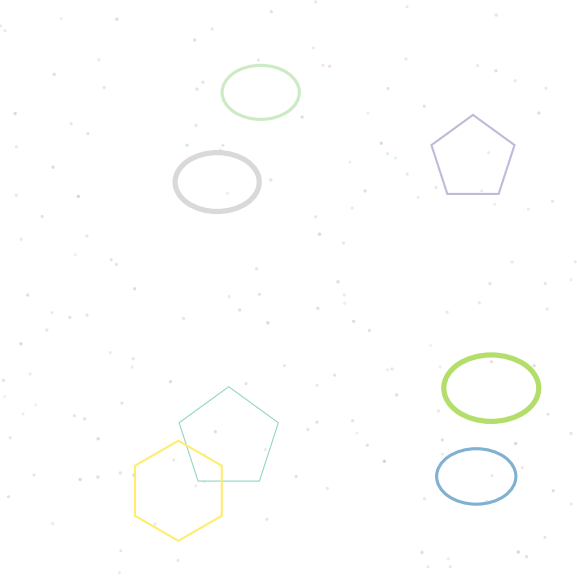[{"shape": "pentagon", "thickness": 0.5, "radius": 0.45, "center": [0.396, 0.239]}, {"shape": "pentagon", "thickness": 1, "radius": 0.38, "center": [0.819, 0.725]}, {"shape": "oval", "thickness": 1.5, "radius": 0.34, "center": [0.825, 0.174]}, {"shape": "oval", "thickness": 2.5, "radius": 0.41, "center": [0.851, 0.327]}, {"shape": "oval", "thickness": 2.5, "radius": 0.36, "center": [0.376, 0.684]}, {"shape": "oval", "thickness": 1.5, "radius": 0.33, "center": [0.451, 0.839]}, {"shape": "hexagon", "thickness": 1, "radius": 0.43, "center": [0.309, 0.149]}]